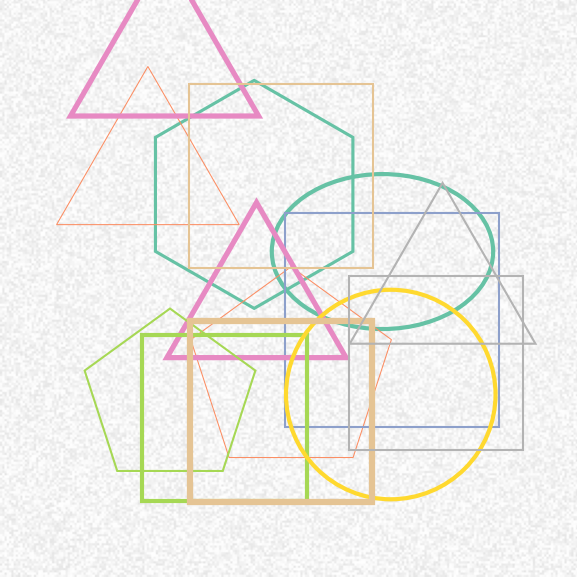[{"shape": "hexagon", "thickness": 1.5, "radius": 0.99, "center": [0.44, 0.663]}, {"shape": "oval", "thickness": 2, "radius": 0.96, "center": [0.662, 0.564]}, {"shape": "triangle", "thickness": 0.5, "radius": 0.91, "center": [0.256, 0.701]}, {"shape": "pentagon", "thickness": 0.5, "radius": 0.91, "center": [0.504, 0.355]}, {"shape": "square", "thickness": 1, "radius": 0.93, "center": [0.678, 0.445]}, {"shape": "triangle", "thickness": 2.5, "radius": 0.94, "center": [0.285, 0.892]}, {"shape": "triangle", "thickness": 2.5, "radius": 0.9, "center": [0.444, 0.469]}, {"shape": "square", "thickness": 2, "radius": 0.72, "center": [0.389, 0.276]}, {"shape": "pentagon", "thickness": 1, "radius": 0.78, "center": [0.294, 0.309]}, {"shape": "circle", "thickness": 2, "radius": 0.91, "center": [0.677, 0.316]}, {"shape": "square", "thickness": 3, "radius": 0.79, "center": [0.486, 0.287]}, {"shape": "square", "thickness": 1, "radius": 0.79, "center": [0.486, 0.694]}, {"shape": "triangle", "thickness": 1, "radius": 0.93, "center": [0.766, 0.497]}, {"shape": "square", "thickness": 1, "radius": 0.75, "center": [0.754, 0.371]}]